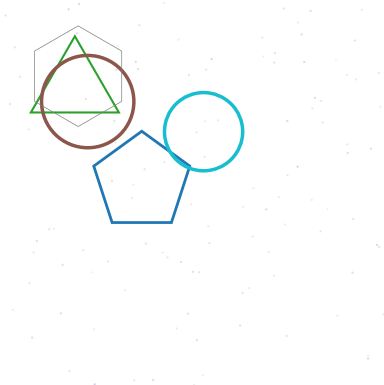[{"shape": "pentagon", "thickness": 2, "radius": 0.66, "center": [0.368, 0.528]}, {"shape": "triangle", "thickness": 1.5, "radius": 0.66, "center": [0.194, 0.774]}, {"shape": "circle", "thickness": 2.5, "radius": 0.6, "center": [0.228, 0.736]}, {"shape": "hexagon", "thickness": 0.5, "radius": 0.65, "center": [0.203, 0.802]}, {"shape": "circle", "thickness": 2.5, "radius": 0.51, "center": [0.529, 0.658]}]